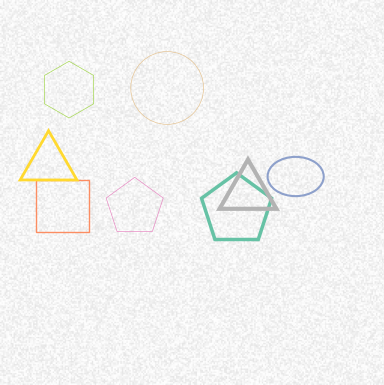[{"shape": "pentagon", "thickness": 2.5, "radius": 0.48, "center": [0.615, 0.455]}, {"shape": "square", "thickness": 1, "radius": 0.34, "center": [0.163, 0.465]}, {"shape": "oval", "thickness": 1.5, "radius": 0.36, "center": [0.768, 0.542]}, {"shape": "pentagon", "thickness": 0.5, "radius": 0.39, "center": [0.35, 0.462]}, {"shape": "hexagon", "thickness": 0.5, "radius": 0.37, "center": [0.179, 0.767]}, {"shape": "triangle", "thickness": 2, "radius": 0.43, "center": [0.126, 0.575]}, {"shape": "circle", "thickness": 0.5, "radius": 0.47, "center": [0.434, 0.771]}, {"shape": "triangle", "thickness": 3, "radius": 0.43, "center": [0.644, 0.5]}]